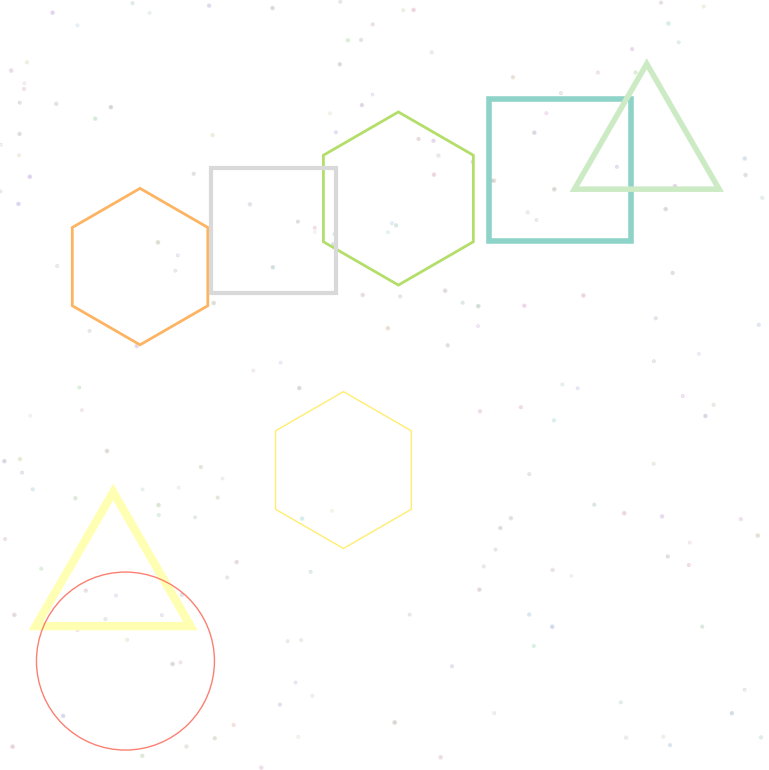[{"shape": "square", "thickness": 2, "radius": 0.46, "center": [0.728, 0.779]}, {"shape": "triangle", "thickness": 3, "radius": 0.58, "center": [0.147, 0.245]}, {"shape": "circle", "thickness": 0.5, "radius": 0.58, "center": [0.163, 0.141]}, {"shape": "hexagon", "thickness": 1, "radius": 0.51, "center": [0.182, 0.654]}, {"shape": "hexagon", "thickness": 1, "radius": 0.56, "center": [0.517, 0.742]}, {"shape": "square", "thickness": 1.5, "radius": 0.41, "center": [0.356, 0.701]}, {"shape": "triangle", "thickness": 2, "radius": 0.54, "center": [0.84, 0.809]}, {"shape": "hexagon", "thickness": 0.5, "radius": 0.51, "center": [0.446, 0.39]}]